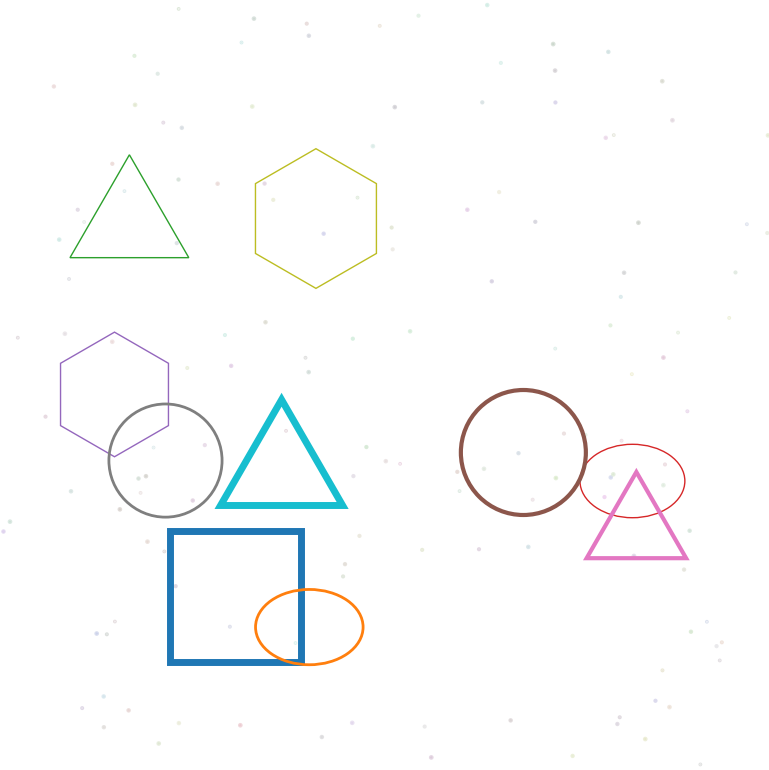[{"shape": "square", "thickness": 2.5, "radius": 0.42, "center": [0.306, 0.225]}, {"shape": "oval", "thickness": 1, "radius": 0.35, "center": [0.402, 0.186]}, {"shape": "triangle", "thickness": 0.5, "radius": 0.45, "center": [0.168, 0.71]}, {"shape": "oval", "thickness": 0.5, "radius": 0.34, "center": [0.821, 0.375]}, {"shape": "hexagon", "thickness": 0.5, "radius": 0.4, "center": [0.149, 0.488]}, {"shape": "circle", "thickness": 1.5, "radius": 0.41, "center": [0.68, 0.412]}, {"shape": "triangle", "thickness": 1.5, "radius": 0.37, "center": [0.826, 0.312]}, {"shape": "circle", "thickness": 1, "radius": 0.37, "center": [0.215, 0.402]}, {"shape": "hexagon", "thickness": 0.5, "radius": 0.45, "center": [0.41, 0.716]}, {"shape": "triangle", "thickness": 2.5, "radius": 0.46, "center": [0.366, 0.389]}]